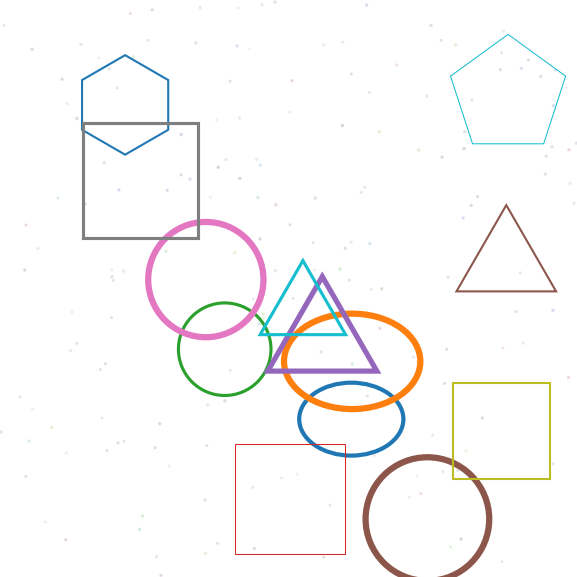[{"shape": "hexagon", "thickness": 1, "radius": 0.43, "center": [0.217, 0.817]}, {"shape": "oval", "thickness": 2, "radius": 0.45, "center": [0.608, 0.273]}, {"shape": "oval", "thickness": 3, "radius": 0.59, "center": [0.61, 0.373]}, {"shape": "circle", "thickness": 1.5, "radius": 0.4, "center": [0.389, 0.394]}, {"shape": "square", "thickness": 0.5, "radius": 0.48, "center": [0.502, 0.135]}, {"shape": "triangle", "thickness": 2.5, "radius": 0.55, "center": [0.558, 0.411]}, {"shape": "triangle", "thickness": 1, "radius": 0.5, "center": [0.877, 0.544]}, {"shape": "circle", "thickness": 3, "radius": 0.54, "center": [0.74, 0.1]}, {"shape": "circle", "thickness": 3, "radius": 0.5, "center": [0.356, 0.515]}, {"shape": "square", "thickness": 1.5, "radius": 0.5, "center": [0.243, 0.687]}, {"shape": "square", "thickness": 1, "radius": 0.42, "center": [0.869, 0.253]}, {"shape": "triangle", "thickness": 1.5, "radius": 0.43, "center": [0.524, 0.462]}, {"shape": "pentagon", "thickness": 0.5, "radius": 0.52, "center": [0.88, 0.835]}]